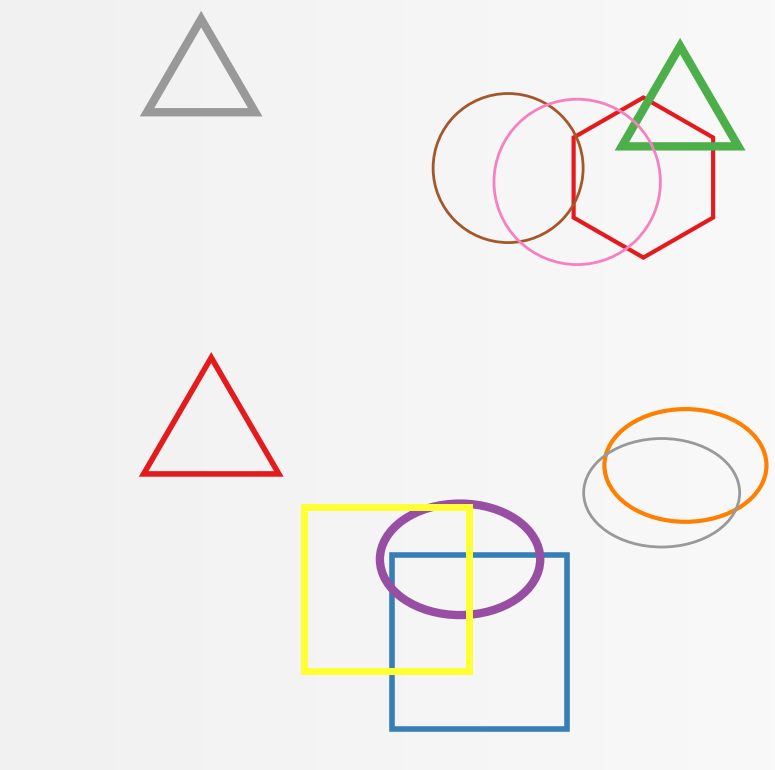[{"shape": "triangle", "thickness": 2, "radius": 0.5, "center": [0.273, 0.435]}, {"shape": "hexagon", "thickness": 1.5, "radius": 0.52, "center": [0.83, 0.769]}, {"shape": "square", "thickness": 2, "radius": 0.56, "center": [0.619, 0.166]}, {"shape": "triangle", "thickness": 3, "radius": 0.43, "center": [0.878, 0.853]}, {"shape": "oval", "thickness": 3, "radius": 0.52, "center": [0.594, 0.274]}, {"shape": "oval", "thickness": 1.5, "radius": 0.52, "center": [0.884, 0.396]}, {"shape": "square", "thickness": 2.5, "radius": 0.53, "center": [0.498, 0.235]}, {"shape": "circle", "thickness": 1, "radius": 0.48, "center": [0.656, 0.782]}, {"shape": "circle", "thickness": 1, "radius": 0.54, "center": [0.745, 0.764]}, {"shape": "triangle", "thickness": 3, "radius": 0.4, "center": [0.26, 0.895]}, {"shape": "oval", "thickness": 1, "radius": 0.5, "center": [0.854, 0.36]}]